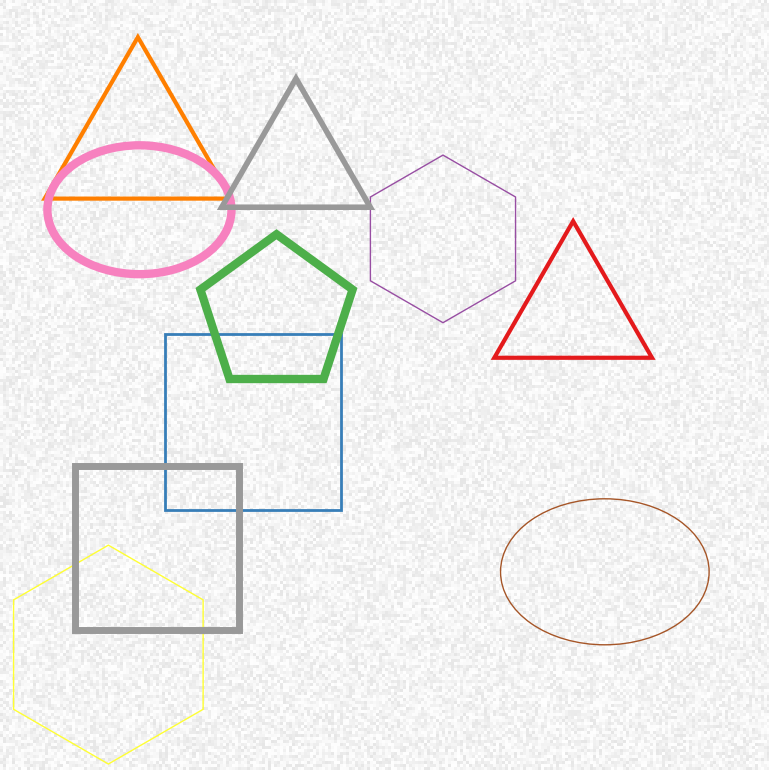[{"shape": "triangle", "thickness": 1.5, "radius": 0.59, "center": [0.744, 0.594]}, {"shape": "square", "thickness": 1, "radius": 0.57, "center": [0.329, 0.452]}, {"shape": "pentagon", "thickness": 3, "radius": 0.52, "center": [0.359, 0.592]}, {"shape": "hexagon", "thickness": 0.5, "radius": 0.54, "center": [0.575, 0.69]}, {"shape": "triangle", "thickness": 1.5, "radius": 0.7, "center": [0.179, 0.812]}, {"shape": "hexagon", "thickness": 0.5, "radius": 0.71, "center": [0.141, 0.15]}, {"shape": "oval", "thickness": 0.5, "radius": 0.68, "center": [0.785, 0.257]}, {"shape": "oval", "thickness": 3, "radius": 0.6, "center": [0.181, 0.728]}, {"shape": "triangle", "thickness": 2, "radius": 0.56, "center": [0.384, 0.787]}, {"shape": "square", "thickness": 2.5, "radius": 0.53, "center": [0.204, 0.288]}]